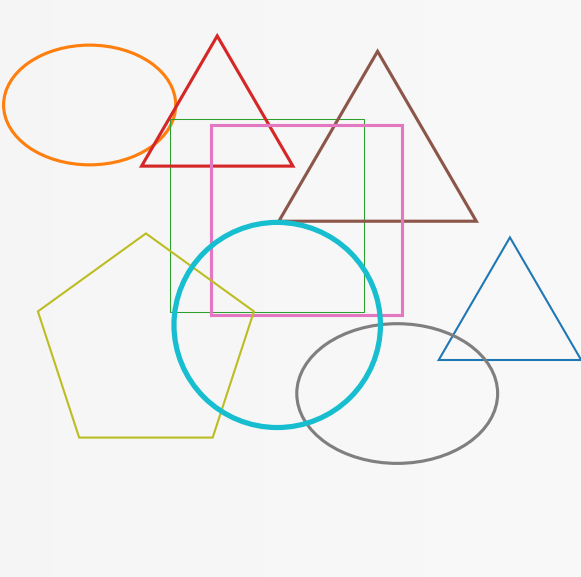[{"shape": "triangle", "thickness": 1, "radius": 0.71, "center": [0.877, 0.447]}, {"shape": "oval", "thickness": 1.5, "radius": 0.74, "center": [0.154, 0.817]}, {"shape": "square", "thickness": 0.5, "radius": 0.83, "center": [0.46, 0.626]}, {"shape": "triangle", "thickness": 1.5, "radius": 0.75, "center": [0.374, 0.787]}, {"shape": "triangle", "thickness": 1.5, "radius": 0.98, "center": [0.65, 0.714]}, {"shape": "square", "thickness": 1.5, "radius": 0.82, "center": [0.527, 0.619]}, {"shape": "oval", "thickness": 1.5, "radius": 0.86, "center": [0.683, 0.318]}, {"shape": "pentagon", "thickness": 1, "radius": 0.98, "center": [0.251, 0.4]}, {"shape": "circle", "thickness": 2.5, "radius": 0.89, "center": [0.477, 0.436]}]